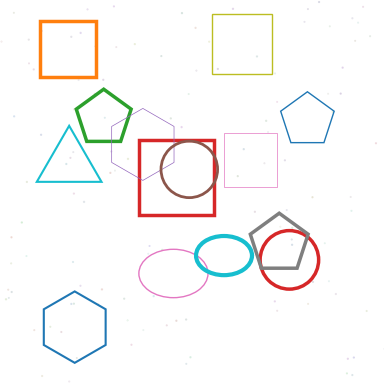[{"shape": "pentagon", "thickness": 1, "radius": 0.37, "center": [0.798, 0.689]}, {"shape": "hexagon", "thickness": 1.5, "radius": 0.46, "center": [0.194, 0.15]}, {"shape": "square", "thickness": 2.5, "radius": 0.36, "center": [0.176, 0.872]}, {"shape": "pentagon", "thickness": 2.5, "radius": 0.37, "center": [0.269, 0.693]}, {"shape": "square", "thickness": 2.5, "radius": 0.49, "center": [0.458, 0.54]}, {"shape": "circle", "thickness": 2.5, "radius": 0.38, "center": [0.752, 0.325]}, {"shape": "hexagon", "thickness": 0.5, "radius": 0.47, "center": [0.371, 0.625]}, {"shape": "circle", "thickness": 2, "radius": 0.37, "center": [0.492, 0.56]}, {"shape": "oval", "thickness": 1, "radius": 0.45, "center": [0.45, 0.29]}, {"shape": "square", "thickness": 0.5, "radius": 0.35, "center": [0.651, 0.584]}, {"shape": "pentagon", "thickness": 2.5, "radius": 0.39, "center": [0.725, 0.367]}, {"shape": "square", "thickness": 1, "radius": 0.39, "center": [0.63, 0.885]}, {"shape": "oval", "thickness": 3, "radius": 0.36, "center": [0.582, 0.336]}, {"shape": "triangle", "thickness": 1.5, "radius": 0.49, "center": [0.18, 0.576]}]